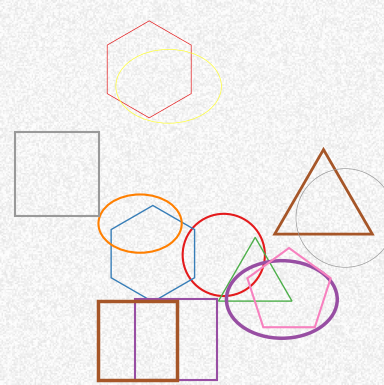[{"shape": "hexagon", "thickness": 0.5, "radius": 0.63, "center": [0.388, 0.82]}, {"shape": "circle", "thickness": 1.5, "radius": 0.53, "center": [0.581, 0.338]}, {"shape": "hexagon", "thickness": 1, "radius": 0.63, "center": [0.397, 0.341]}, {"shape": "triangle", "thickness": 1, "radius": 0.55, "center": [0.663, 0.273]}, {"shape": "oval", "thickness": 2.5, "radius": 0.72, "center": [0.732, 0.222]}, {"shape": "square", "thickness": 1.5, "radius": 0.53, "center": [0.457, 0.119]}, {"shape": "oval", "thickness": 1.5, "radius": 0.54, "center": [0.364, 0.419]}, {"shape": "oval", "thickness": 0.5, "radius": 0.69, "center": [0.438, 0.776]}, {"shape": "square", "thickness": 2.5, "radius": 0.51, "center": [0.357, 0.117]}, {"shape": "triangle", "thickness": 2, "radius": 0.73, "center": [0.84, 0.465]}, {"shape": "pentagon", "thickness": 1.5, "radius": 0.57, "center": [0.751, 0.242]}, {"shape": "square", "thickness": 1.5, "radius": 0.54, "center": [0.148, 0.548]}, {"shape": "circle", "thickness": 0.5, "radius": 0.64, "center": [0.897, 0.434]}]